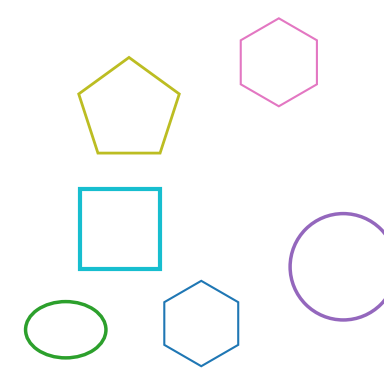[{"shape": "hexagon", "thickness": 1.5, "radius": 0.55, "center": [0.523, 0.16]}, {"shape": "oval", "thickness": 2.5, "radius": 0.52, "center": [0.171, 0.144]}, {"shape": "circle", "thickness": 2.5, "radius": 0.69, "center": [0.892, 0.307]}, {"shape": "hexagon", "thickness": 1.5, "radius": 0.57, "center": [0.724, 0.838]}, {"shape": "pentagon", "thickness": 2, "radius": 0.69, "center": [0.335, 0.713]}, {"shape": "square", "thickness": 3, "radius": 0.52, "center": [0.313, 0.405]}]